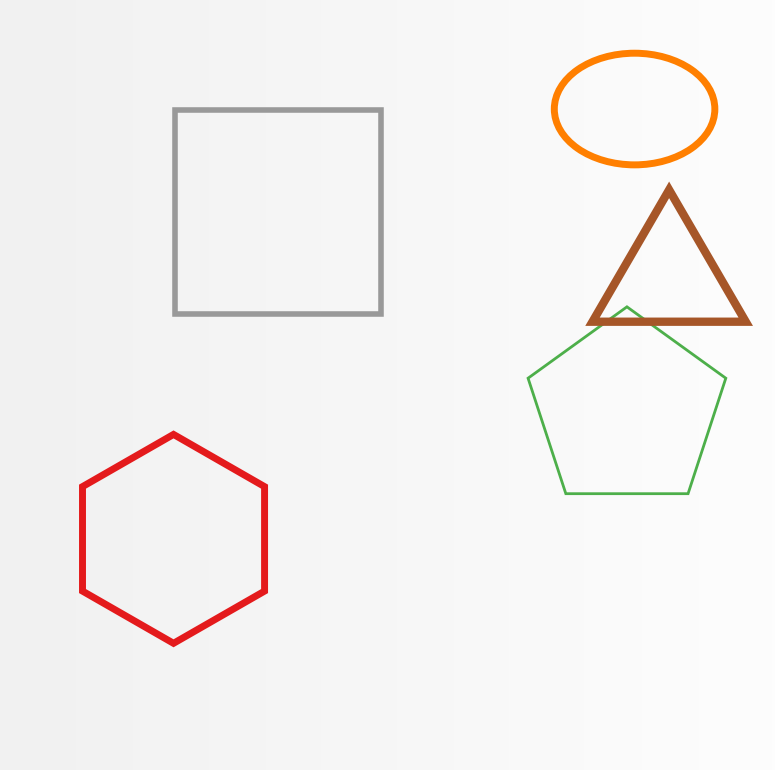[{"shape": "hexagon", "thickness": 2.5, "radius": 0.68, "center": [0.224, 0.3]}, {"shape": "pentagon", "thickness": 1, "radius": 0.67, "center": [0.809, 0.467]}, {"shape": "oval", "thickness": 2.5, "radius": 0.52, "center": [0.819, 0.858]}, {"shape": "triangle", "thickness": 3, "radius": 0.57, "center": [0.863, 0.639]}, {"shape": "square", "thickness": 2, "radius": 0.66, "center": [0.358, 0.725]}]